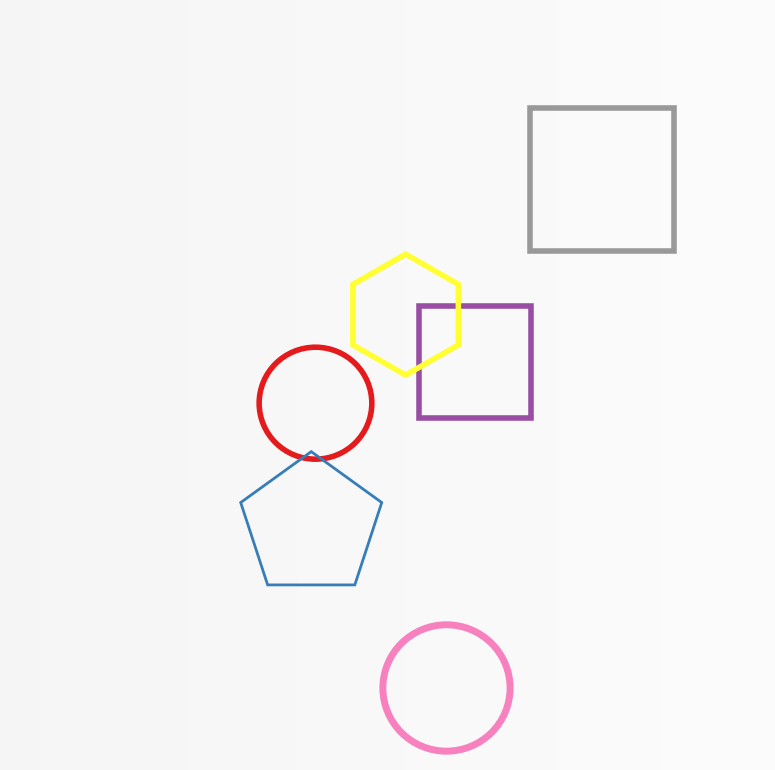[{"shape": "circle", "thickness": 2, "radius": 0.36, "center": [0.407, 0.476]}, {"shape": "pentagon", "thickness": 1, "radius": 0.48, "center": [0.402, 0.318]}, {"shape": "square", "thickness": 2, "radius": 0.36, "center": [0.613, 0.53]}, {"shape": "hexagon", "thickness": 2, "radius": 0.39, "center": [0.523, 0.591]}, {"shape": "circle", "thickness": 2.5, "radius": 0.41, "center": [0.576, 0.107]}, {"shape": "square", "thickness": 2, "radius": 0.46, "center": [0.776, 0.767]}]